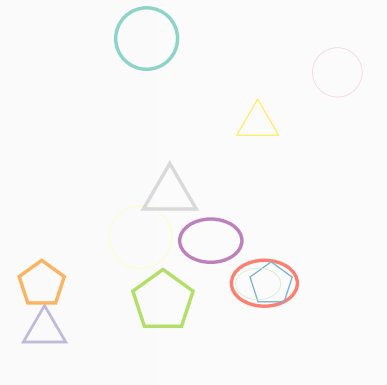[{"shape": "circle", "thickness": 2.5, "radius": 0.4, "center": [0.378, 0.9]}, {"shape": "circle", "thickness": 0.5, "radius": 0.41, "center": [0.363, 0.384]}, {"shape": "triangle", "thickness": 2, "radius": 0.32, "center": [0.115, 0.143]}, {"shape": "oval", "thickness": 2.5, "radius": 0.43, "center": [0.682, 0.264]}, {"shape": "pentagon", "thickness": 1, "radius": 0.29, "center": [0.7, 0.263]}, {"shape": "pentagon", "thickness": 2.5, "radius": 0.31, "center": [0.108, 0.263]}, {"shape": "pentagon", "thickness": 2.5, "radius": 0.41, "center": [0.421, 0.219]}, {"shape": "circle", "thickness": 0.5, "radius": 0.32, "center": [0.871, 0.812]}, {"shape": "triangle", "thickness": 2.5, "radius": 0.39, "center": [0.438, 0.497]}, {"shape": "oval", "thickness": 2.5, "radius": 0.4, "center": [0.544, 0.375]}, {"shape": "oval", "thickness": 0.5, "radius": 0.29, "center": [0.666, 0.263]}, {"shape": "triangle", "thickness": 1, "radius": 0.31, "center": [0.665, 0.68]}]